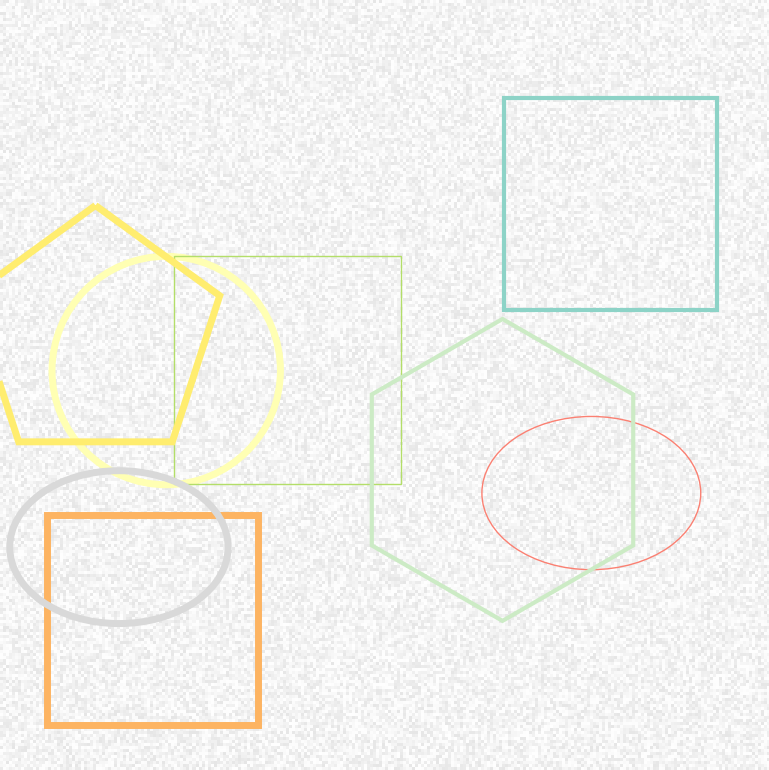[{"shape": "square", "thickness": 1.5, "radius": 0.69, "center": [0.793, 0.735]}, {"shape": "circle", "thickness": 2.5, "radius": 0.74, "center": [0.216, 0.519]}, {"shape": "oval", "thickness": 0.5, "radius": 0.71, "center": [0.768, 0.36]}, {"shape": "square", "thickness": 2.5, "radius": 0.68, "center": [0.198, 0.195]}, {"shape": "square", "thickness": 0.5, "radius": 0.74, "center": [0.373, 0.52]}, {"shape": "oval", "thickness": 2.5, "radius": 0.71, "center": [0.154, 0.289]}, {"shape": "hexagon", "thickness": 1.5, "radius": 0.98, "center": [0.653, 0.39]}, {"shape": "pentagon", "thickness": 2.5, "radius": 0.85, "center": [0.124, 0.563]}]